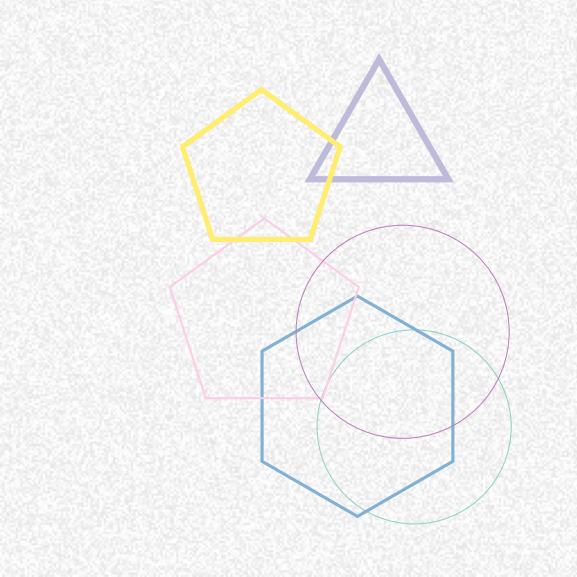[{"shape": "circle", "thickness": 0.5, "radius": 0.84, "center": [0.717, 0.26]}, {"shape": "triangle", "thickness": 3, "radius": 0.69, "center": [0.657, 0.758]}, {"shape": "hexagon", "thickness": 1.5, "radius": 0.95, "center": [0.619, 0.296]}, {"shape": "pentagon", "thickness": 1, "radius": 0.86, "center": [0.458, 0.449]}, {"shape": "circle", "thickness": 0.5, "radius": 0.92, "center": [0.697, 0.425]}, {"shape": "pentagon", "thickness": 2.5, "radius": 0.72, "center": [0.453, 0.701]}]